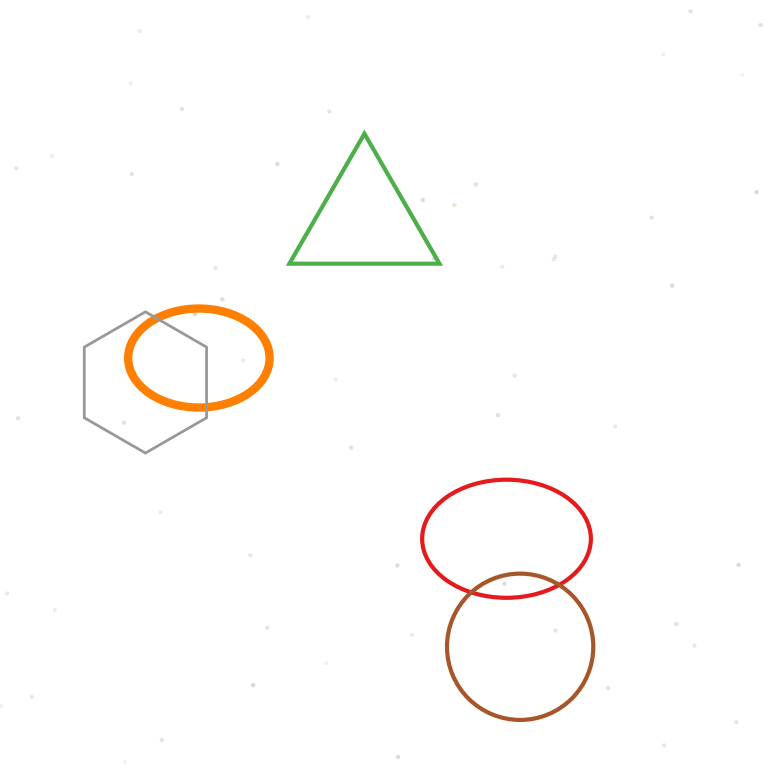[{"shape": "oval", "thickness": 1.5, "radius": 0.55, "center": [0.658, 0.3]}, {"shape": "triangle", "thickness": 1.5, "radius": 0.56, "center": [0.473, 0.714]}, {"shape": "oval", "thickness": 3, "radius": 0.46, "center": [0.258, 0.535]}, {"shape": "circle", "thickness": 1.5, "radius": 0.48, "center": [0.675, 0.16]}, {"shape": "hexagon", "thickness": 1, "radius": 0.46, "center": [0.189, 0.503]}]